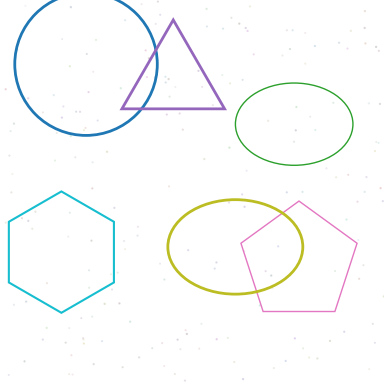[{"shape": "circle", "thickness": 2, "radius": 0.93, "center": [0.223, 0.833]}, {"shape": "oval", "thickness": 1, "radius": 0.76, "center": [0.764, 0.677]}, {"shape": "triangle", "thickness": 2, "radius": 0.77, "center": [0.45, 0.794]}, {"shape": "pentagon", "thickness": 1, "radius": 0.79, "center": [0.777, 0.319]}, {"shape": "oval", "thickness": 2, "radius": 0.88, "center": [0.611, 0.359]}, {"shape": "hexagon", "thickness": 1.5, "radius": 0.79, "center": [0.159, 0.345]}]